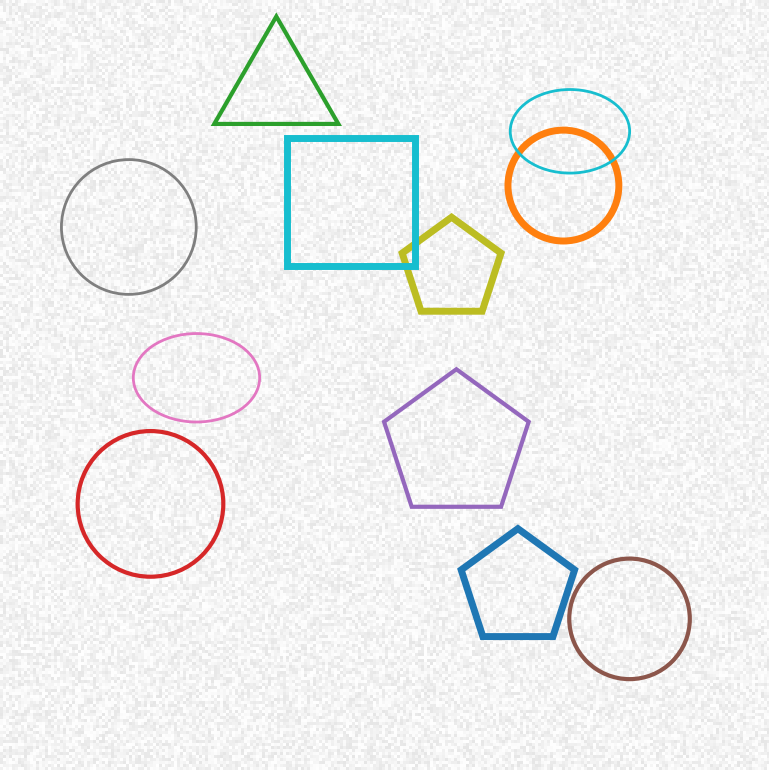[{"shape": "pentagon", "thickness": 2.5, "radius": 0.39, "center": [0.673, 0.236]}, {"shape": "circle", "thickness": 2.5, "radius": 0.36, "center": [0.732, 0.759]}, {"shape": "triangle", "thickness": 1.5, "radius": 0.47, "center": [0.359, 0.886]}, {"shape": "circle", "thickness": 1.5, "radius": 0.47, "center": [0.195, 0.346]}, {"shape": "pentagon", "thickness": 1.5, "radius": 0.49, "center": [0.593, 0.422]}, {"shape": "circle", "thickness": 1.5, "radius": 0.39, "center": [0.818, 0.196]}, {"shape": "oval", "thickness": 1, "radius": 0.41, "center": [0.255, 0.509]}, {"shape": "circle", "thickness": 1, "radius": 0.44, "center": [0.167, 0.705]}, {"shape": "pentagon", "thickness": 2.5, "radius": 0.34, "center": [0.586, 0.65]}, {"shape": "oval", "thickness": 1, "radius": 0.39, "center": [0.74, 0.829]}, {"shape": "square", "thickness": 2.5, "radius": 0.41, "center": [0.456, 0.738]}]